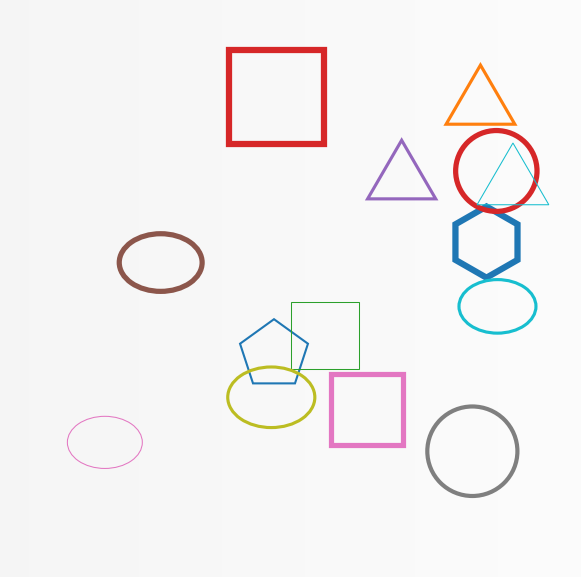[{"shape": "pentagon", "thickness": 1, "radius": 0.31, "center": [0.471, 0.385]}, {"shape": "hexagon", "thickness": 3, "radius": 0.31, "center": [0.837, 0.58]}, {"shape": "triangle", "thickness": 1.5, "radius": 0.34, "center": [0.827, 0.818]}, {"shape": "square", "thickness": 0.5, "radius": 0.29, "center": [0.559, 0.418]}, {"shape": "circle", "thickness": 2.5, "radius": 0.35, "center": [0.854, 0.703]}, {"shape": "square", "thickness": 3, "radius": 0.41, "center": [0.476, 0.832]}, {"shape": "triangle", "thickness": 1.5, "radius": 0.34, "center": [0.691, 0.689]}, {"shape": "oval", "thickness": 2.5, "radius": 0.36, "center": [0.276, 0.545]}, {"shape": "oval", "thickness": 0.5, "radius": 0.32, "center": [0.18, 0.233]}, {"shape": "square", "thickness": 2.5, "radius": 0.31, "center": [0.631, 0.29]}, {"shape": "circle", "thickness": 2, "radius": 0.39, "center": [0.813, 0.218]}, {"shape": "oval", "thickness": 1.5, "radius": 0.37, "center": [0.467, 0.311]}, {"shape": "triangle", "thickness": 0.5, "radius": 0.36, "center": [0.882, 0.68]}, {"shape": "oval", "thickness": 1.5, "radius": 0.33, "center": [0.856, 0.469]}]